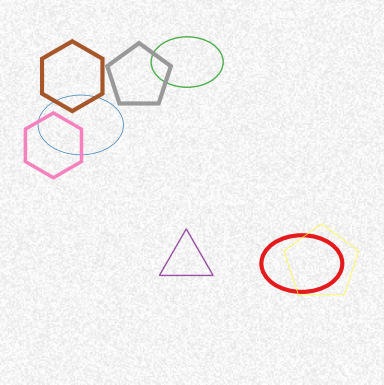[{"shape": "oval", "thickness": 3, "radius": 0.53, "center": [0.784, 0.315]}, {"shape": "oval", "thickness": 0.5, "radius": 0.55, "center": [0.21, 0.675]}, {"shape": "oval", "thickness": 1, "radius": 0.47, "center": [0.486, 0.839]}, {"shape": "triangle", "thickness": 1, "radius": 0.4, "center": [0.484, 0.325]}, {"shape": "pentagon", "thickness": 0.5, "radius": 0.51, "center": [0.835, 0.317]}, {"shape": "hexagon", "thickness": 3, "radius": 0.45, "center": [0.188, 0.802]}, {"shape": "hexagon", "thickness": 2.5, "radius": 0.42, "center": [0.139, 0.622]}, {"shape": "pentagon", "thickness": 3, "radius": 0.43, "center": [0.361, 0.801]}]